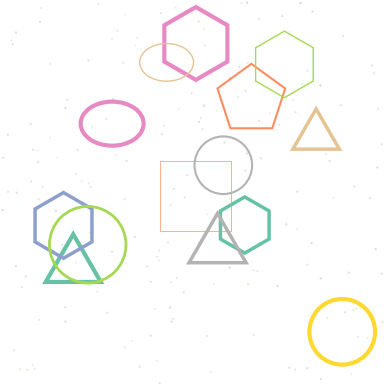[{"shape": "hexagon", "thickness": 2.5, "radius": 0.36, "center": [0.636, 0.416]}, {"shape": "triangle", "thickness": 3, "radius": 0.41, "center": [0.19, 0.309]}, {"shape": "pentagon", "thickness": 1.5, "radius": 0.46, "center": [0.653, 0.742]}, {"shape": "square", "thickness": 0.5, "radius": 0.46, "center": [0.508, 0.491]}, {"shape": "hexagon", "thickness": 2.5, "radius": 0.43, "center": [0.165, 0.414]}, {"shape": "oval", "thickness": 3, "radius": 0.41, "center": [0.291, 0.679]}, {"shape": "hexagon", "thickness": 3, "radius": 0.47, "center": [0.509, 0.887]}, {"shape": "hexagon", "thickness": 1, "radius": 0.43, "center": [0.739, 0.833]}, {"shape": "circle", "thickness": 2, "radius": 0.5, "center": [0.228, 0.364]}, {"shape": "circle", "thickness": 3, "radius": 0.43, "center": [0.889, 0.138]}, {"shape": "triangle", "thickness": 2.5, "radius": 0.35, "center": [0.821, 0.647]}, {"shape": "oval", "thickness": 1, "radius": 0.35, "center": [0.433, 0.838]}, {"shape": "circle", "thickness": 1.5, "radius": 0.37, "center": [0.58, 0.571]}, {"shape": "triangle", "thickness": 2.5, "radius": 0.43, "center": [0.565, 0.36]}]